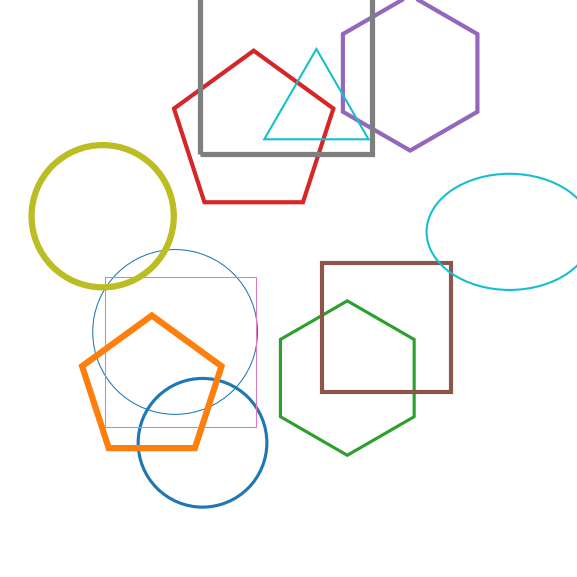[{"shape": "circle", "thickness": 0.5, "radius": 0.71, "center": [0.303, 0.424]}, {"shape": "circle", "thickness": 1.5, "radius": 0.56, "center": [0.351, 0.232]}, {"shape": "pentagon", "thickness": 3, "radius": 0.63, "center": [0.263, 0.326]}, {"shape": "hexagon", "thickness": 1.5, "radius": 0.67, "center": [0.601, 0.344]}, {"shape": "pentagon", "thickness": 2, "radius": 0.73, "center": [0.439, 0.766]}, {"shape": "hexagon", "thickness": 2, "radius": 0.67, "center": [0.71, 0.873]}, {"shape": "square", "thickness": 2, "radius": 0.56, "center": [0.669, 0.431]}, {"shape": "square", "thickness": 0.5, "radius": 0.65, "center": [0.312, 0.389]}, {"shape": "square", "thickness": 2.5, "radius": 0.74, "center": [0.495, 0.881]}, {"shape": "circle", "thickness": 3, "radius": 0.62, "center": [0.178, 0.625]}, {"shape": "triangle", "thickness": 1, "radius": 0.52, "center": [0.548, 0.81]}, {"shape": "oval", "thickness": 1, "radius": 0.72, "center": [0.882, 0.598]}]